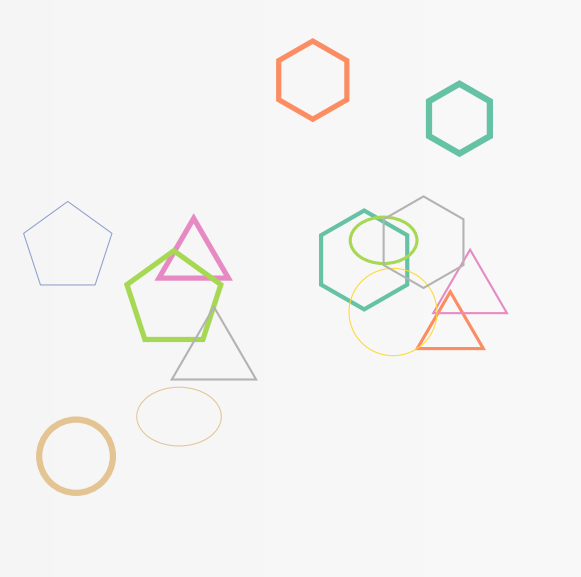[{"shape": "hexagon", "thickness": 2, "radius": 0.43, "center": [0.627, 0.549]}, {"shape": "hexagon", "thickness": 3, "radius": 0.3, "center": [0.79, 0.794]}, {"shape": "triangle", "thickness": 1.5, "radius": 0.33, "center": [0.775, 0.428]}, {"shape": "hexagon", "thickness": 2.5, "radius": 0.34, "center": [0.538, 0.86]}, {"shape": "pentagon", "thickness": 0.5, "radius": 0.4, "center": [0.117, 0.57]}, {"shape": "triangle", "thickness": 1, "radius": 0.37, "center": [0.809, 0.494]}, {"shape": "triangle", "thickness": 2.5, "radius": 0.35, "center": [0.333, 0.552]}, {"shape": "pentagon", "thickness": 2.5, "radius": 0.42, "center": [0.299, 0.48]}, {"shape": "oval", "thickness": 1.5, "radius": 0.29, "center": [0.66, 0.583]}, {"shape": "circle", "thickness": 0.5, "radius": 0.38, "center": [0.676, 0.459]}, {"shape": "oval", "thickness": 0.5, "radius": 0.36, "center": [0.308, 0.278]}, {"shape": "circle", "thickness": 3, "radius": 0.32, "center": [0.131, 0.209]}, {"shape": "hexagon", "thickness": 1, "radius": 0.4, "center": [0.729, 0.58]}, {"shape": "triangle", "thickness": 1, "radius": 0.42, "center": [0.368, 0.384]}]